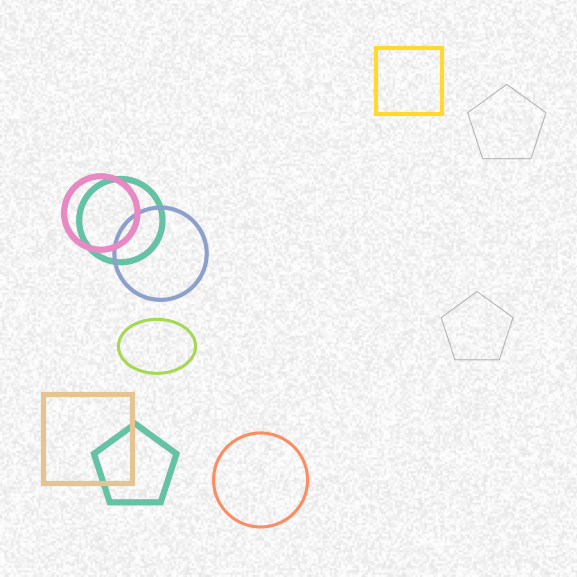[{"shape": "pentagon", "thickness": 3, "radius": 0.38, "center": [0.234, 0.19]}, {"shape": "circle", "thickness": 3, "radius": 0.36, "center": [0.209, 0.617]}, {"shape": "circle", "thickness": 1.5, "radius": 0.41, "center": [0.451, 0.168]}, {"shape": "circle", "thickness": 2, "radius": 0.4, "center": [0.278, 0.56]}, {"shape": "circle", "thickness": 3, "radius": 0.32, "center": [0.175, 0.63]}, {"shape": "oval", "thickness": 1.5, "radius": 0.33, "center": [0.272, 0.399]}, {"shape": "square", "thickness": 2, "radius": 0.29, "center": [0.709, 0.858]}, {"shape": "square", "thickness": 2.5, "radius": 0.38, "center": [0.152, 0.24]}, {"shape": "pentagon", "thickness": 0.5, "radius": 0.33, "center": [0.826, 0.429]}, {"shape": "pentagon", "thickness": 0.5, "radius": 0.36, "center": [0.878, 0.782]}]